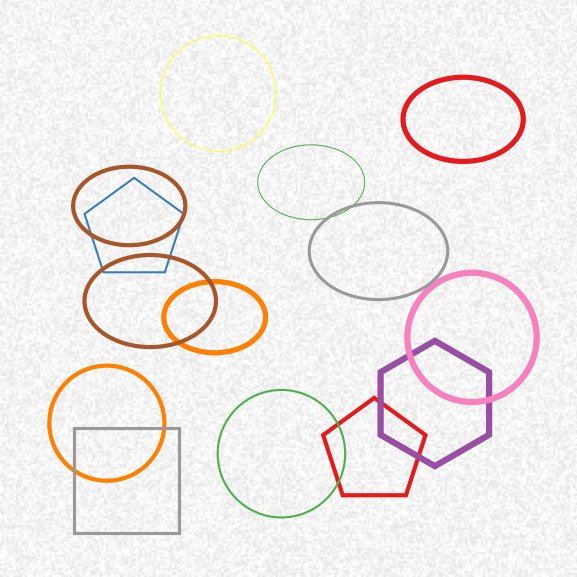[{"shape": "oval", "thickness": 2.5, "radius": 0.52, "center": [0.802, 0.792]}, {"shape": "pentagon", "thickness": 2, "radius": 0.47, "center": [0.648, 0.217]}, {"shape": "pentagon", "thickness": 1, "radius": 0.45, "center": [0.232, 0.601]}, {"shape": "oval", "thickness": 0.5, "radius": 0.46, "center": [0.539, 0.683]}, {"shape": "circle", "thickness": 1, "radius": 0.55, "center": [0.487, 0.214]}, {"shape": "hexagon", "thickness": 3, "radius": 0.54, "center": [0.753, 0.3]}, {"shape": "circle", "thickness": 2, "radius": 0.5, "center": [0.185, 0.266]}, {"shape": "oval", "thickness": 2.5, "radius": 0.44, "center": [0.372, 0.45]}, {"shape": "circle", "thickness": 0.5, "radius": 0.5, "center": [0.378, 0.837]}, {"shape": "oval", "thickness": 2, "radius": 0.49, "center": [0.224, 0.643]}, {"shape": "oval", "thickness": 2, "radius": 0.57, "center": [0.26, 0.478]}, {"shape": "circle", "thickness": 3, "radius": 0.56, "center": [0.817, 0.415]}, {"shape": "square", "thickness": 1.5, "radius": 0.46, "center": [0.219, 0.167]}, {"shape": "oval", "thickness": 1.5, "radius": 0.6, "center": [0.655, 0.564]}]